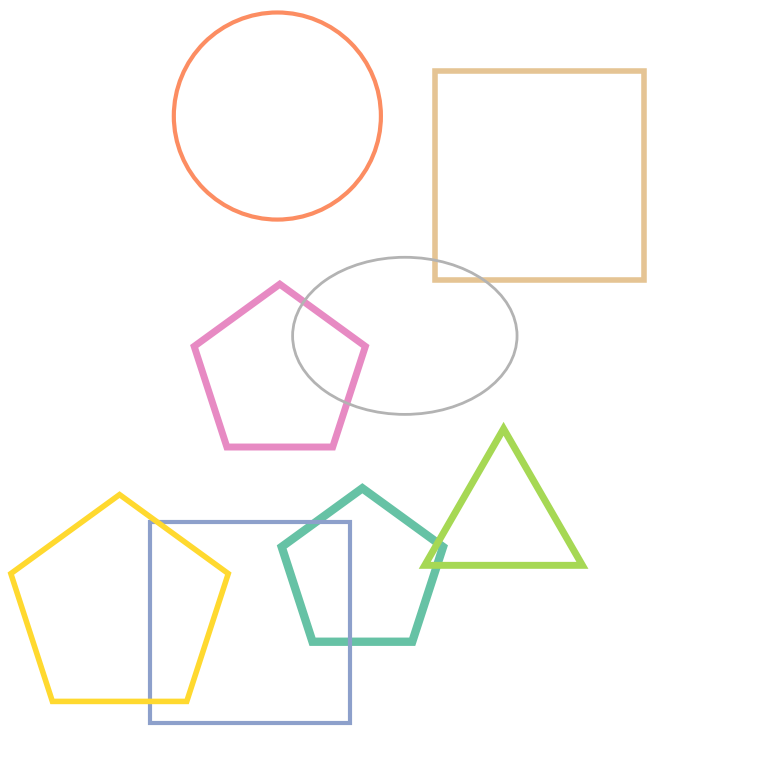[{"shape": "pentagon", "thickness": 3, "radius": 0.55, "center": [0.471, 0.256]}, {"shape": "circle", "thickness": 1.5, "radius": 0.67, "center": [0.36, 0.849]}, {"shape": "square", "thickness": 1.5, "radius": 0.65, "center": [0.325, 0.192]}, {"shape": "pentagon", "thickness": 2.5, "radius": 0.58, "center": [0.363, 0.514]}, {"shape": "triangle", "thickness": 2.5, "radius": 0.59, "center": [0.654, 0.325]}, {"shape": "pentagon", "thickness": 2, "radius": 0.74, "center": [0.155, 0.209]}, {"shape": "square", "thickness": 2, "radius": 0.68, "center": [0.7, 0.772]}, {"shape": "oval", "thickness": 1, "radius": 0.73, "center": [0.526, 0.564]}]